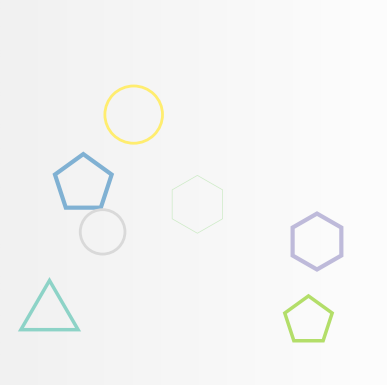[{"shape": "triangle", "thickness": 2.5, "radius": 0.43, "center": [0.128, 0.186]}, {"shape": "hexagon", "thickness": 3, "radius": 0.36, "center": [0.818, 0.373]}, {"shape": "pentagon", "thickness": 3, "radius": 0.38, "center": [0.215, 0.523]}, {"shape": "pentagon", "thickness": 2.5, "radius": 0.32, "center": [0.796, 0.167]}, {"shape": "circle", "thickness": 2, "radius": 0.29, "center": [0.265, 0.398]}, {"shape": "hexagon", "thickness": 0.5, "radius": 0.38, "center": [0.509, 0.469]}, {"shape": "circle", "thickness": 2, "radius": 0.37, "center": [0.345, 0.702]}]